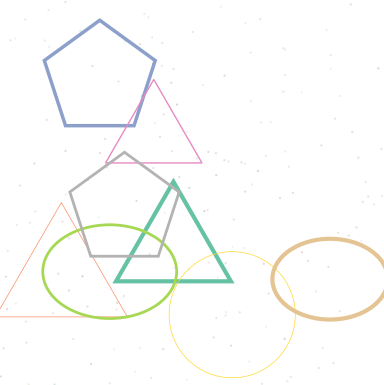[{"shape": "triangle", "thickness": 3, "radius": 0.86, "center": [0.451, 0.356]}, {"shape": "triangle", "thickness": 0.5, "radius": 0.99, "center": [0.159, 0.276]}, {"shape": "pentagon", "thickness": 2.5, "radius": 0.76, "center": [0.259, 0.796]}, {"shape": "triangle", "thickness": 1, "radius": 0.72, "center": [0.399, 0.649]}, {"shape": "oval", "thickness": 2, "radius": 0.87, "center": [0.285, 0.294]}, {"shape": "circle", "thickness": 0.5, "radius": 0.82, "center": [0.603, 0.183]}, {"shape": "oval", "thickness": 3, "radius": 0.75, "center": [0.857, 0.275]}, {"shape": "pentagon", "thickness": 2, "radius": 0.75, "center": [0.323, 0.455]}]